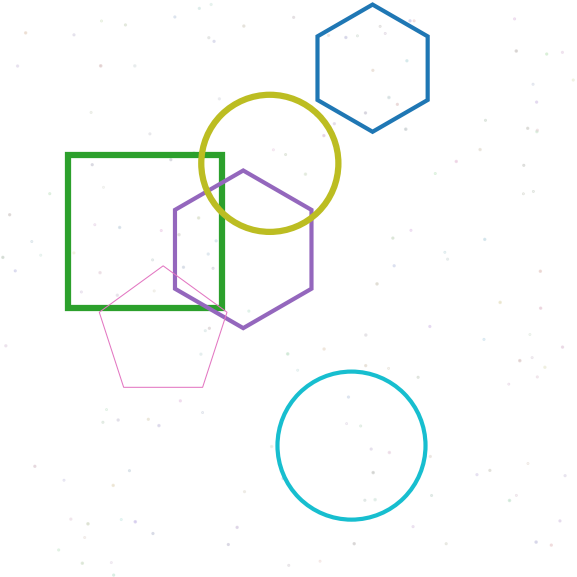[{"shape": "hexagon", "thickness": 2, "radius": 0.55, "center": [0.645, 0.881]}, {"shape": "square", "thickness": 3, "radius": 0.67, "center": [0.251, 0.598]}, {"shape": "hexagon", "thickness": 2, "radius": 0.68, "center": [0.421, 0.567]}, {"shape": "pentagon", "thickness": 0.5, "radius": 0.58, "center": [0.282, 0.423]}, {"shape": "circle", "thickness": 3, "radius": 0.59, "center": [0.467, 0.716]}, {"shape": "circle", "thickness": 2, "radius": 0.64, "center": [0.609, 0.228]}]